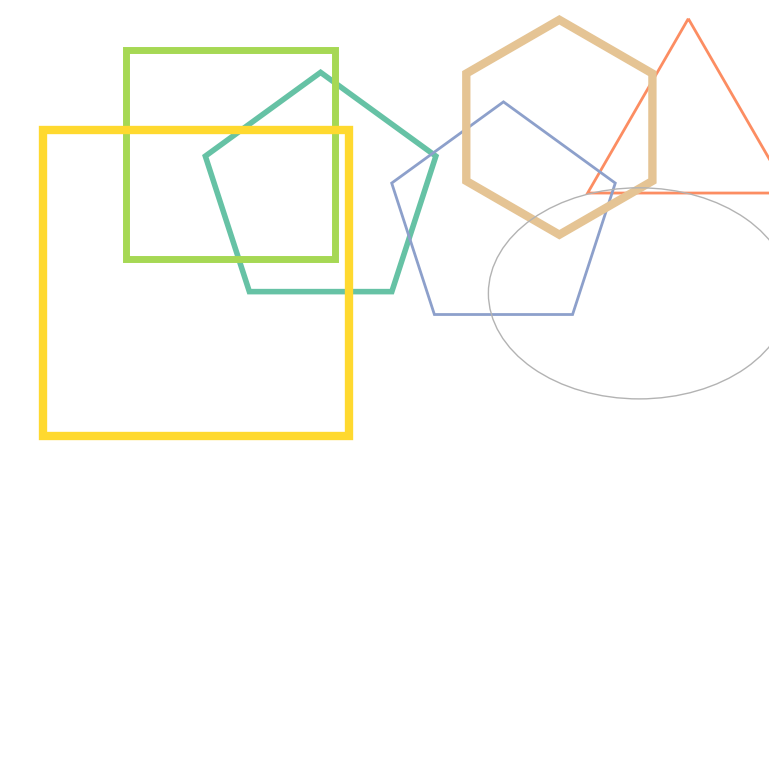[{"shape": "pentagon", "thickness": 2, "radius": 0.79, "center": [0.416, 0.749]}, {"shape": "triangle", "thickness": 1, "radius": 0.75, "center": [0.894, 0.825]}, {"shape": "pentagon", "thickness": 1, "radius": 0.76, "center": [0.654, 0.715]}, {"shape": "square", "thickness": 2.5, "radius": 0.68, "center": [0.299, 0.799]}, {"shape": "square", "thickness": 3, "radius": 0.99, "center": [0.255, 0.632]}, {"shape": "hexagon", "thickness": 3, "radius": 0.7, "center": [0.726, 0.835]}, {"shape": "oval", "thickness": 0.5, "radius": 0.98, "center": [0.83, 0.619]}]